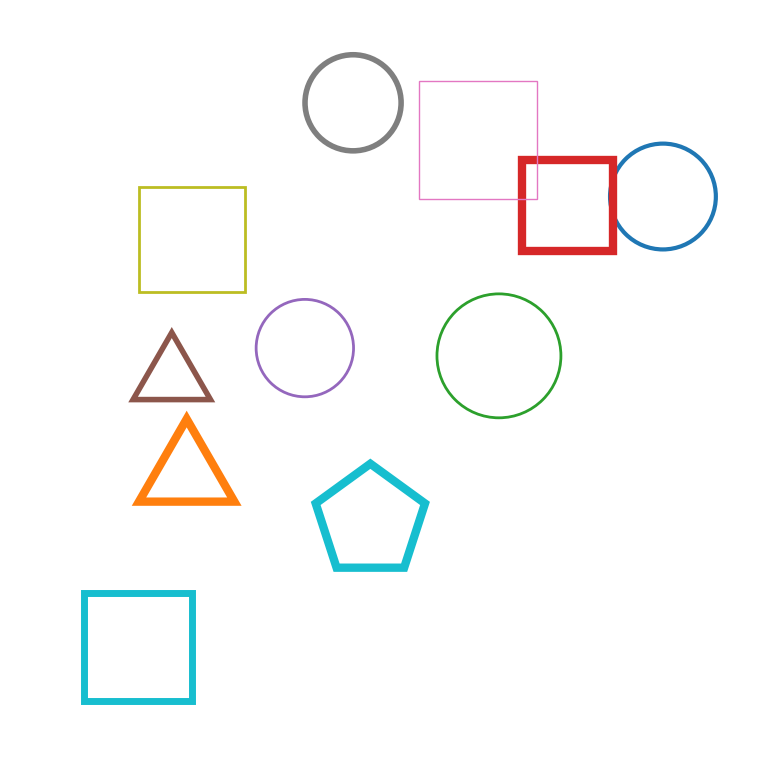[{"shape": "circle", "thickness": 1.5, "radius": 0.34, "center": [0.861, 0.745]}, {"shape": "triangle", "thickness": 3, "radius": 0.36, "center": [0.242, 0.384]}, {"shape": "circle", "thickness": 1, "radius": 0.4, "center": [0.648, 0.538]}, {"shape": "square", "thickness": 3, "radius": 0.29, "center": [0.737, 0.733]}, {"shape": "circle", "thickness": 1, "radius": 0.32, "center": [0.396, 0.548]}, {"shape": "triangle", "thickness": 2, "radius": 0.29, "center": [0.223, 0.51]}, {"shape": "square", "thickness": 0.5, "radius": 0.38, "center": [0.621, 0.818]}, {"shape": "circle", "thickness": 2, "radius": 0.31, "center": [0.459, 0.867]}, {"shape": "square", "thickness": 1, "radius": 0.34, "center": [0.249, 0.689]}, {"shape": "pentagon", "thickness": 3, "radius": 0.37, "center": [0.481, 0.323]}, {"shape": "square", "thickness": 2.5, "radius": 0.35, "center": [0.179, 0.16]}]